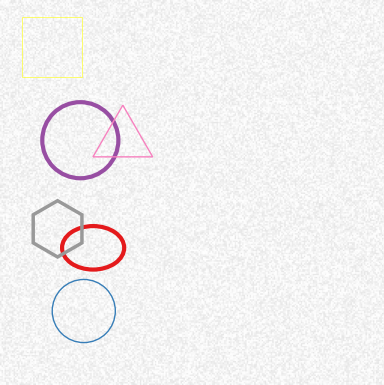[{"shape": "oval", "thickness": 3, "radius": 0.4, "center": [0.242, 0.356]}, {"shape": "circle", "thickness": 1, "radius": 0.41, "center": [0.218, 0.192]}, {"shape": "circle", "thickness": 3, "radius": 0.49, "center": [0.209, 0.636]}, {"shape": "square", "thickness": 0.5, "radius": 0.39, "center": [0.135, 0.878]}, {"shape": "triangle", "thickness": 1, "radius": 0.45, "center": [0.319, 0.637]}, {"shape": "hexagon", "thickness": 2.5, "radius": 0.37, "center": [0.15, 0.406]}]